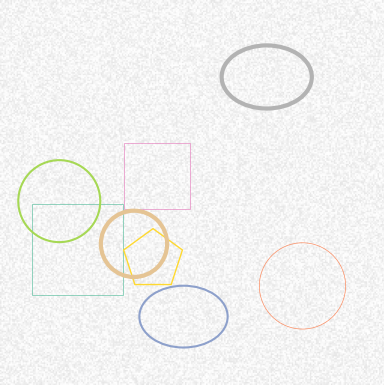[{"shape": "square", "thickness": 0.5, "radius": 0.59, "center": [0.202, 0.352]}, {"shape": "circle", "thickness": 0.5, "radius": 0.56, "center": [0.786, 0.257]}, {"shape": "oval", "thickness": 1.5, "radius": 0.57, "center": [0.477, 0.178]}, {"shape": "square", "thickness": 0.5, "radius": 0.43, "center": [0.407, 0.542]}, {"shape": "circle", "thickness": 1.5, "radius": 0.53, "center": [0.154, 0.478]}, {"shape": "pentagon", "thickness": 1, "radius": 0.4, "center": [0.397, 0.326]}, {"shape": "circle", "thickness": 3, "radius": 0.43, "center": [0.348, 0.367]}, {"shape": "oval", "thickness": 3, "radius": 0.59, "center": [0.693, 0.8]}]